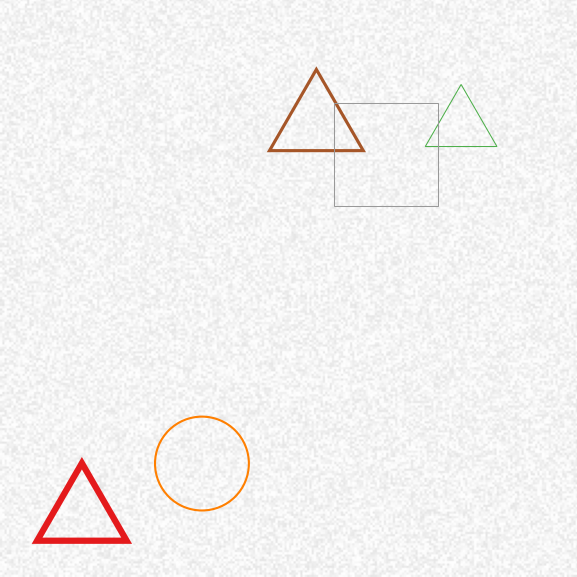[{"shape": "triangle", "thickness": 3, "radius": 0.45, "center": [0.142, 0.108]}, {"shape": "triangle", "thickness": 0.5, "radius": 0.36, "center": [0.798, 0.781]}, {"shape": "circle", "thickness": 1, "radius": 0.41, "center": [0.35, 0.196]}, {"shape": "triangle", "thickness": 1.5, "radius": 0.47, "center": [0.548, 0.785]}, {"shape": "square", "thickness": 0.5, "radius": 0.45, "center": [0.669, 0.732]}]